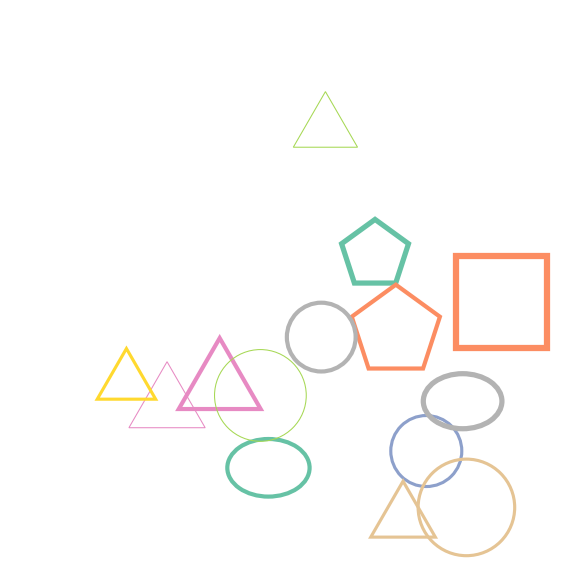[{"shape": "pentagon", "thickness": 2.5, "radius": 0.3, "center": [0.649, 0.558]}, {"shape": "oval", "thickness": 2, "radius": 0.36, "center": [0.465, 0.189]}, {"shape": "square", "thickness": 3, "radius": 0.4, "center": [0.869, 0.477]}, {"shape": "pentagon", "thickness": 2, "radius": 0.4, "center": [0.685, 0.426]}, {"shape": "circle", "thickness": 1.5, "radius": 0.31, "center": [0.738, 0.218]}, {"shape": "triangle", "thickness": 0.5, "radius": 0.38, "center": [0.289, 0.297]}, {"shape": "triangle", "thickness": 2, "radius": 0.41, "center": [0.38, 0.332]}, {"shape": "triangle", "thickness": 0.5, "radius": 0.32, "center": [0.564, 0.776]}, {"shape": "circle", "thickness": 0.5, "radius": 0.4, "center": [0.451, 0.314]}, {"shape": "triangle", "thickness": 1.5, "radius": 0.29, "center": [0.219, 0.337]}, {"shape": "circle", "thickness": 1.5, "radius": 0.42, "center": [0.808, 0.121]}, {"shape": "triangle", "thickness": 1.5, "radius": 0.32, "center": [0.698, 0.101]}, {"shape": "oval", "thickness": 2.5, "radius": 0.34, "center": [0.801, 0.304]}, {"shape": "circle", "thickness": 2, "radius": 0.3, "center": [0.556, 0.415]}]